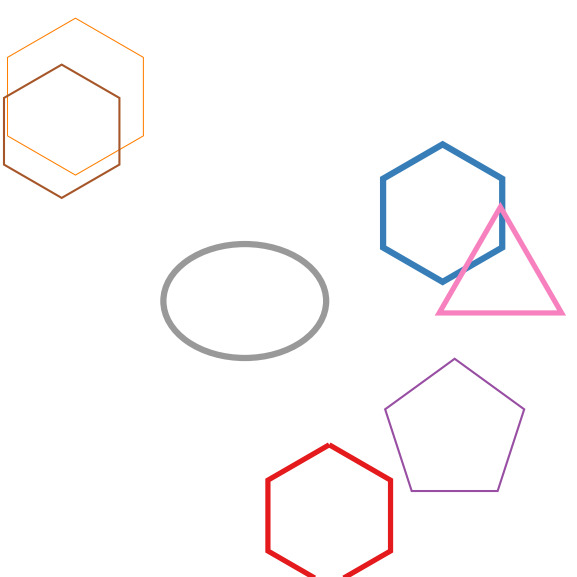[{"shape": "hexagon", "thickness": 2.5, "radius": 0.61, "center": [0.57, 0.106]}, {"shape": "hexagon", "thickness": 3, "radius": 0.6, "center": [0.767, 0.63]}, {"shape": "pentagon", "thickness": 1, "radius": 0.63, "center": [0.787, 0.251]}, {"shape": "hexagon", "thickness": 0.5, "radius": 0.68, "center": [0.131, 0.832]}, {"shape": "hexagon", "thickness": 1, "radius": 0.58, "center": [0.107, 0.772]}, {"shape": "triangle", "thickness": 2.5, "radius": 0.61, "center": [0.866, 0.518]}, {"shape": "oval", "thickness": 3, "radius": 0.7, "center": [0.424, 0.478]}]